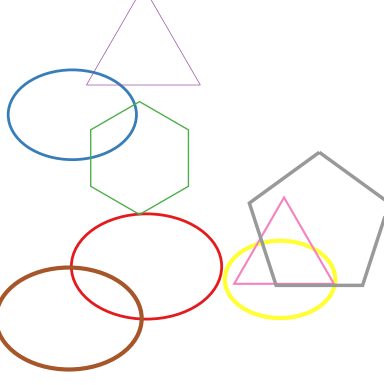[{"shape": "oval", "thickness": 2, "radius": 0.98, "center": [0.381, 0.308]}, {"shape": "oval", "thickness": 2, "radius": 0.83, "center": [0.188, 0.702]}, {"shape": "hexagon", "thickness": 1, "radius": 0.73, "center": [0.362, 0.589]}, {"shape": "triangle", "thickness": 0.5, "radius": 0.85, "center": [0.372, 0.865]}, {"shape": "oval", "thickness": 3, "radius": 0.72, "center": [0.727, 0.274]}, {"shape": "oval", "thickness": 3, "radius": 0.95, "center": [0.179, 0.173]}, {"shape": "triangle", "thickness": 1.5, "radius": 0.75, "center": [0.738, 0.338]}, {"shape": "pentagon", "thickness": 2.5, "radius": 0.96, "center": [0.829, 0.413]}]